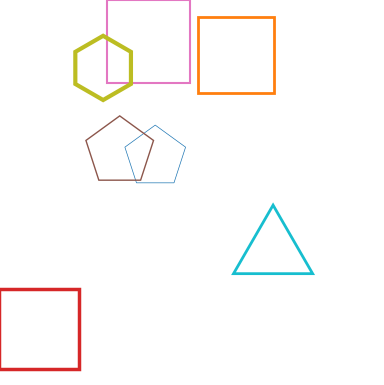[{"shape": "pentagon", "thickness": 0.5, "radius": 0.41, "center": [0.403, 0.592]}, {"shape": "square", "thickness": 2, "radius": 0.49, "center": [0.613, 0.858]}, {"shape": "square", "thickness": 2.5, "radius": 0.52, "center": [0.101, 0.145]}, {"shape": "pentagon", "thickness": 1, "radius": 0.46, "center": [0.311, 0.607]}, {"shape": "square", "thickness": 1.5, "radius": 0.54, "center": [0.386, 0.893]}, {"shape": "hexagon", "thickness": 3, "radius": 0.42, "center": [0.268, 0.824]}, {"shape": "triangle", "thickness": 2, "radius": 0.59, "center": [0.709, 0.349]}]